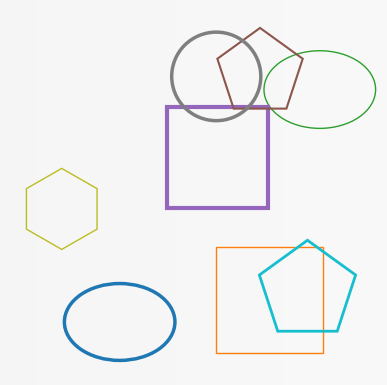[{"shape": "oval", "thickness": 2.5, "radius": 0.71, "center": [0.309, 0.164]}, {"shape": "square", "thickness": 1, "radius": 0.69, "center": [0.695, 0.22]}, {"shape": "oval", "thickness": 1, "radius": 0.72, "center": [0.825, 0.767]}, {"shape": "square", "thickness": 3, "radius": 0.66, "center": [0.561, 0.592]}, {"shape": "pentagon", "thickness": 1.5, "radius": 0.58, "center": [0.671, 0.812]}, {"shape": "circle", "thickness": 2.5, "radius": 0.57, "center": [0.558, 0.802]}, {"shape": "hexagon", "thickness": 1, "radius": 0.53, "center": [0.159, 0.457]}, {"shape": "pentagon", "thickness": 2, "radius": 0.65, "center": [0.794, 0.245]}]